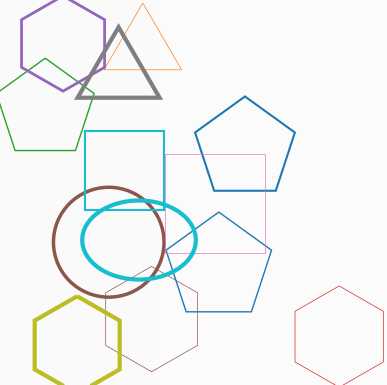[{"shape": "pentagon", "thickness": 1.5, "radius": 0.68, "center": [0.632, 0.614]}, {"shape": "pentagon", "thickness": 1, "radius": 0.72, "center": [0.565, 0.306]}, {"shape": "triangle", "thickness": 0.5, "radius": 0.58, "center": [0.369, 0.876]}, {"shape": "pentagon", "thickness": 1, "radius": 0.66, "center": [0.117, 0.716]}, {"shape": "hexagon", "thickness": 0.5, "radius": 0.66, "center": [0.875, 0.126]}, {"shape": "hexagon", "thickness": 2, "radius": 0.62, "center": [0.163, 0.887]}, {"shape": "hexagon", "thickness": 0.5, "radius": 0.68, "center": [0.391, 0.171]}, {"shape": "circle", "thickness": 2.5, "radius": 0.71, "center": [0.281, 0.371]}, {"shape": "square", "thickness": 0.5, "radius": 0.64, "center": [0.555, 0.471]}, {"shape": "triangle", "thickness": 3, "radius": 0.61, "center": [0.306, 0.807]}, {"shape": "hexagon", "thickness": 3, "radius": 0.63, "center": [0.199, 0.104]}, {"shape": "square", "thickness": 1.5, "radius": 0.51, "center": [0.321, 0.557]}, {"shape": "oval", "thickness": 3, "radius": 0.73, "center": [0.359, 0.377]}]